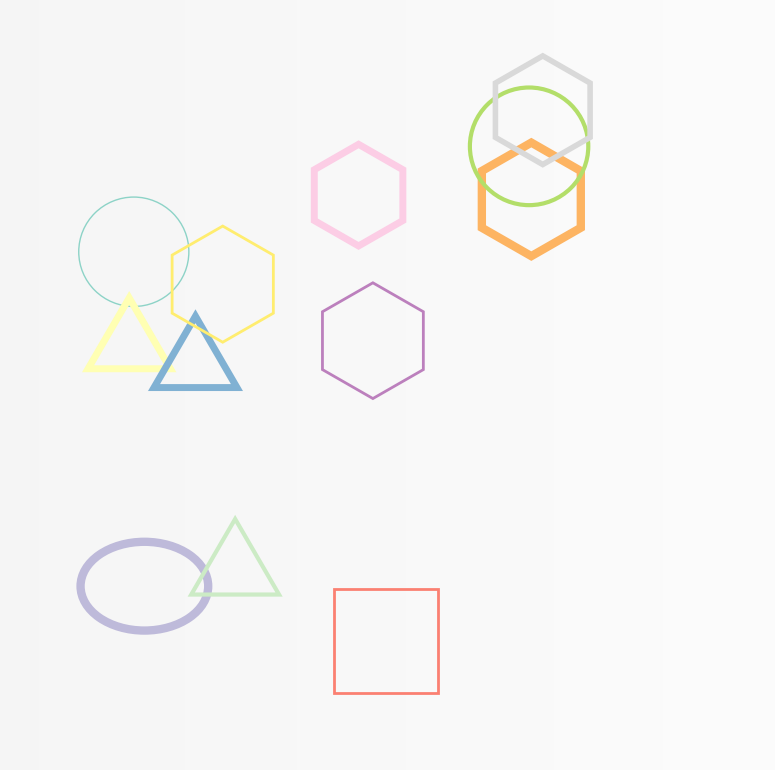[{"shape": "circle", "thickness": 0.5, "radius": 0.36, "center": [0.173, 0.673]}, {"shape": "triangle", "thickness": 2.5, "radius": 0.31, "center": [0.167, 0.552]}, {"shape": "oval", "thickness": 3, "radius": 0.41, "center": [0.186, 0.239]}, {"shape": "square", "thickness": 1, "radius": 0.34, "center": [0.498, 0.168]}, {"shape": "triangle", "thickness": 2.5, "radius": 0.31, "center": [0.252, 0.528]}, {"shape": "hexagon", "thickness": 3, "radius": 0.37, "center": [0.686, 0.741]}, {"shape": "circle", "thickness": 1.5, "radius": 0.38, "center": [0.683, 0.81]}, {"shape": "hexagon", "thickness": 2.5, "radius": 0.33, "center": [0.463, 0.747]}, {"shape": "hexagon", "thickness": 2, "radius": 0.35, "center": [0.7, 0.857]}, {"shape": "hexagon", "thickness": 1, "radius": 0.38, "center": [0.481, 0.558]}, {"shape": "triangle", "thickness": 1.5, "radius": 0.33, "center": [0.303, 0.261]}, {"shape": "hexagon", "thickness": 1, "radius": 0.38, "center": [0.287, 0.631]}]